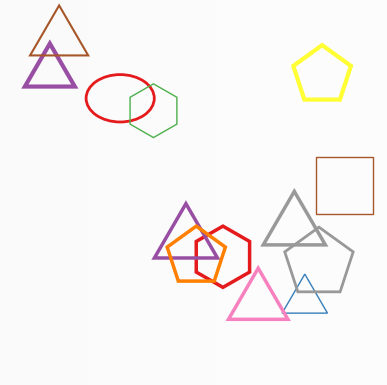[{"shape": "hexagon", "thickness": 2.5, "radius": 0.4, "center": [0.575, 0.333]}, {"shape": "oval", "thickness": 2, "radius": 0.44, "center": [0.31, 0.745]}, {"shape": "triangle", "thickness": 1, "radius": 0.34, "center": [0.787, 0.22]}, {"shape": "hexagon", "thickness": 1, "radius": 0.35, "center": [0.396, 0.712]}, {"shape": "triangle", "thickness": 3, "radius": 0.37, "center": [0.129, 0.812]}, {"shape": "triangle", "thickness": 2.5, "radius": 0.47, "center": [0.48, 0.377]}, {"shape": "pentagon", "thickness": 2.5, "radius": 0.39, "center": [0.507, 0.334]}, {"shape": "pentagon", "thickness": 3, "radius": 0.39, "center": [0.831, 0.805]}, {"shape": "triangle", "thickness": 1.5, "radius": 0.43, "center": [0.153, 0.899]}, {"shape": "square", "thickness": 1, "radius": 0.37, "center": [0.889, 0.518]}, {"shape": "triangle", "thickness": 2.5, "radius": 0.44, "center": [0.666, 0.215]}, {"shape": "triangle", "thickness": 2.5, "radius": 0.46, "center": [0.76, 0.41]}, {"shape": "pentagon", "thickness": 2, "radius": 0.46, "center": [0.823, 0.317]}]